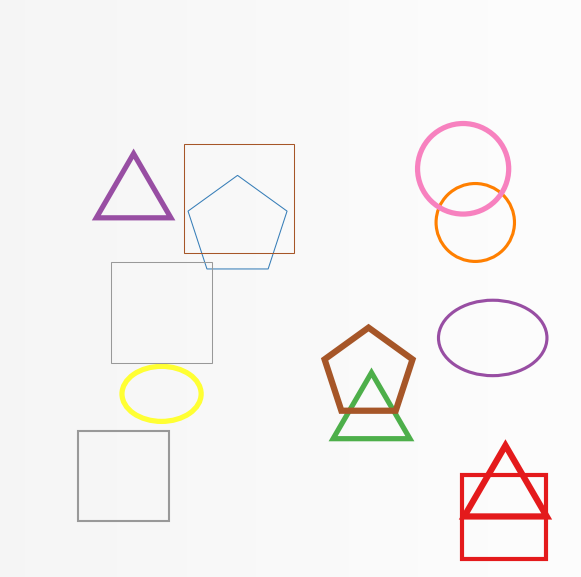[{"shape": "square", "thickness": 2, "radius": 0.36, "center": [0.867, 0.104]}, {"shape": "triangle", "thickness": 3, "radius": 0.41, "center": [0.87, 0.146]}, {"shape": "pentagon", "thickness": 0.5, "radius": 0.45, "center": [0.409, 0.606]}, {"shape": "triangle", "thickness": 2.5, "radius": 0.38, "center": [0.639, 0.278]}, {"shape": "triangle", "thickness": 2.5, "radius": 0.37, "center": [0.23, 0.659]}, {"shape": "oval", "thickness": 1.5, "radius": 0.47, "center": [0.848, 0.414]}, {"shape": "circle", "thickness": 1.5, "radius": 0.34, "center": [0.818, 0.614]}, {"shape": "oval", "thickness": 2.5, "radius": 0.34, "center": [0.278, 0.317]}, {"shape": "pentagon", "thickness": 3, "radius": 0.4, "center": [0.634, 0.352]}, {"shape": "square", "thickness": 0.5, "radius": 0.47, "center": [0.412, 0.655]}, {"shape": "circle", "thickness": 2.5, "radius": 0.39, "center": [0.797, 0.707]}, {"shape": "square", "thickness": 0.5, "radius": 0.44, "center": [0.278, 0.458]}, {"shape": "square", "thickness": 1, "radius": 0.39, "center": [0.212, 0.175]}]